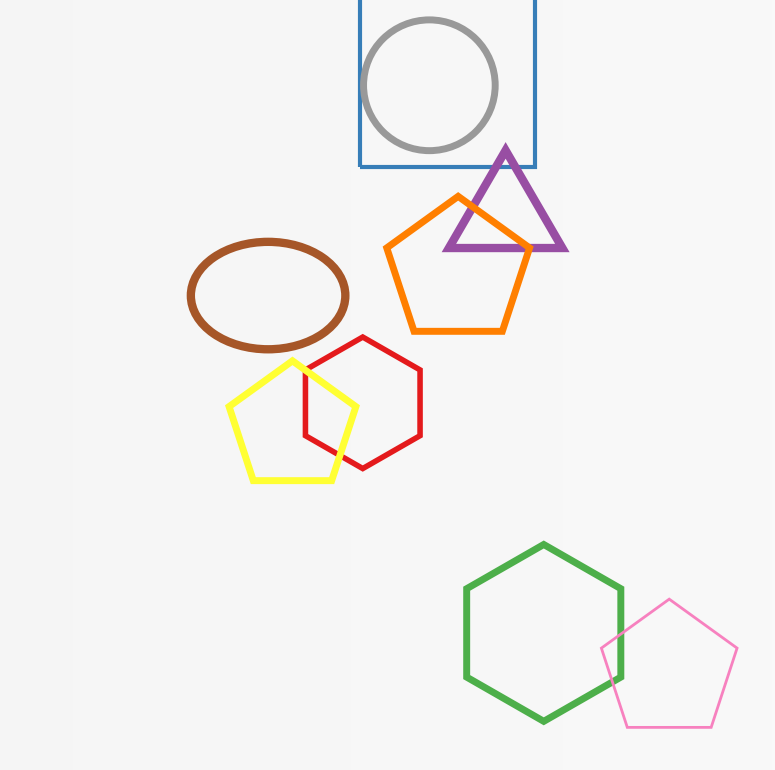[{"shape": "hexagon", "thickness": 2, "radius": 0.43, "center": [0.468, 0.477]}, {"shape": "square", "thickness": 1.5, "radius": 0.57, "center": [0.578, 0.896]}, {"shape": "hexagon", "thickness": 2.5, "radius": 0.57, "center": [0.702, 0.178]}, {"shape": "triangle", "thickness": 3, "radius": 0.42, "center": [0.652, 0.72]}, {"shape": "pentagon", "thickness": 2.5, "radius": 0.48, "center": [0.591, 0.648]}, {"shape": "pentagon", "thickness": 2.5, "radius": 0.43, "center": [0.377, 0.445]}, {"shape": "oval", "thickness": 3, "radius": 0.5, "center": [0.346, 0.616]}, {"shape": "pentagon", "thickness": 1, "radius": 0.46, "center": [0.864, 0.13]}, {"shape": "circle", "thickness": 2.5, "radius": 0.42, "center": [0.554, 0.889]}]